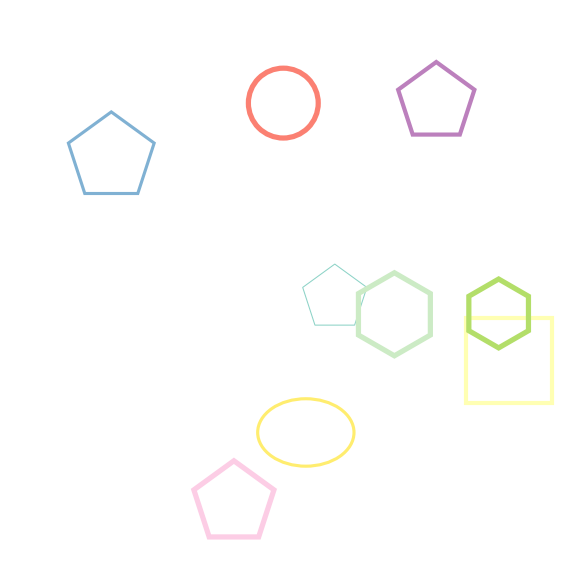[{"shape": "pentagon", "thickness": 0.5, "radius": 0.29, "center": [0.58, 0.483]}, {"shape": "square", "thickness": 2, "radius": 0.37, "center": [0.881, 0.375]}, {"shape": "circle", "thickness": 2.5, "radius": 0.3, "center": [0.491, 0.821]}, {"shape": "pentagon", "thickness": 1.5, "radius": 0.39, "center": [0.193, 0.727]}, {"shape": "hexagon", "thickness": 2.5, "radius": 0.3, "center": [0.863, 0.456]}, {"shape": "pentagon", "thickness": 2.5, "radius": 0.36, "center": [0.405, 0.128]}, {"shape": "pentagon", "thickness": 2, "radius": 0.35, "center": [0.755, 0.822]}, {"shape": "hexagon", "thickness": 2.5, "radius": 0.36, "center": [0.683, 0.455]}, {"shape": "oval", "thickness": 1.5, "radius": 0.42, "center": [0.53, 0.25]}]